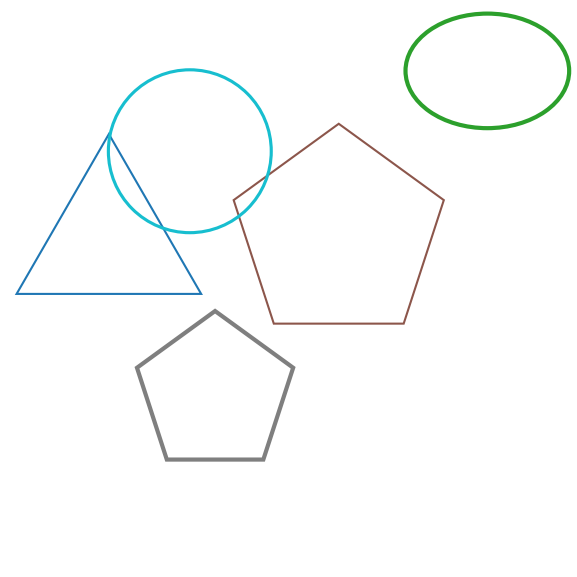[{"shape": "triangle", "thickness": 1, "radius": 0.92, "center": [0.189, 0.582]}, {"shape": "oval", "thickness": 2, "radius": 0.71, "center": [0.844, 0.876]}, {"shape": "pentagon", "thickness": 1, "radius": 0.96, "center": [0.587, 0.593]}, {"shape": "pentagon", "thickness": 2, "radius": 0.71, "center": [0.372, 0.318]}, {"shape": "circle", "thickness": 1.5, "radius": 0.71, "center": [0.329, 0.737]}]